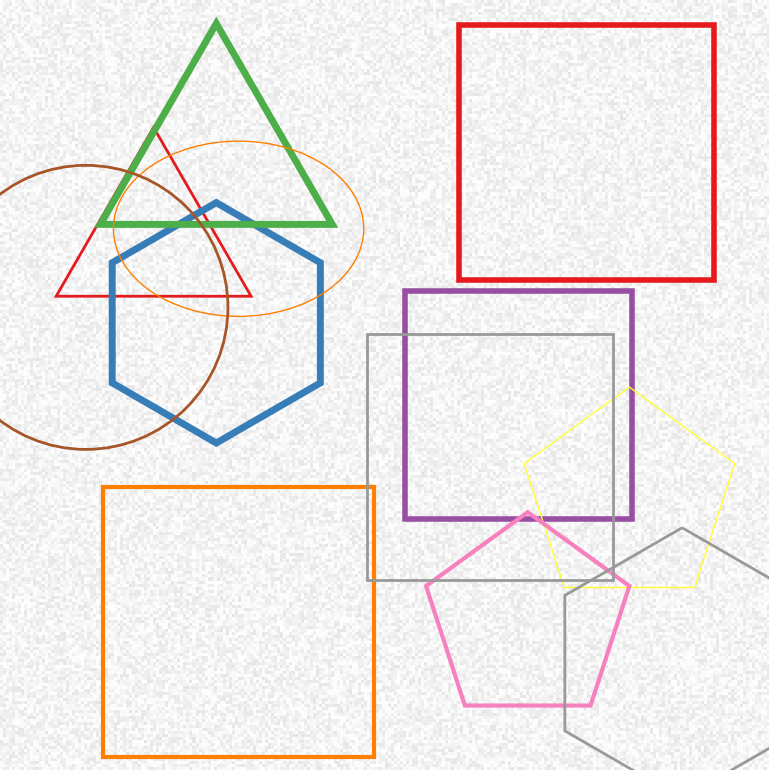[{"shape": "square", "thickness": 2, "radius": 0.83, "center": [0.762, 0.802]}, {"shape": "triangle", "thickness": 1, "radius": 0.73, "center": [0.199, 0.688]}, {"shape": "hexagon", "thickness": 2.5, "radius": 0.78, "center": [0.281, 0.581]}, {"shape": "triangle", "thickness": 2.5, "radius": 0.87, "center": [0.281, 0.796]}, {"shape": "square", "thickness": 2, "radius": 0.74, "center": [0.673, 0.474]}, {"shape": "oval", "thickness": 0.5, "radius": 0.81, "center": [0.31, 0.703]}, {"shape": "square", "thickness": 1.5, "radius": 0.88, "center": [0.31, 0.192]}, {"shape": "pentagon", "thickness": 0.5, "radius": 0.72, "center": [0.817, 0.353]}, {"shape": "circle", "thickness": 1, "radius": 0.92, "center": [0.112, 0.601]}, {"shape": "pentagon", "thickness": 1.5, "radius": 0.69, "center": [0.685, 0.196]}, {"shape": "square", "thickness": 1, "radius": 0.8, "center": [0.637, 0.407]}, {"shape": "hexagon", "thickness": 1, "radius": 0.88, "center": [0.886, 0.139]}]